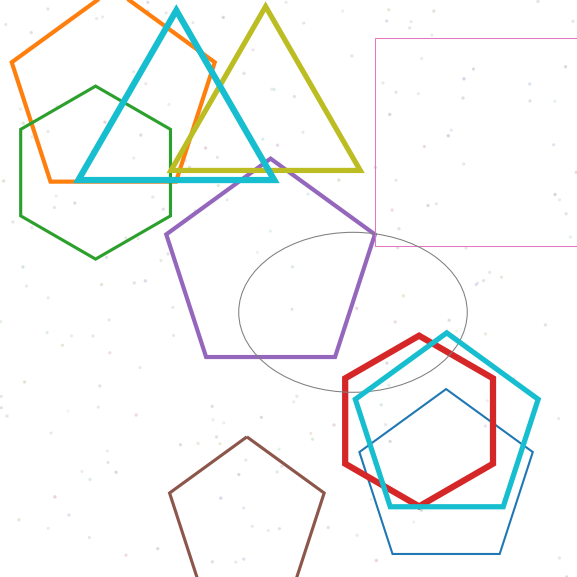[{"shape": "pentagon", "thickness": 1, "radius": 0.79, "center": [0.772, 0.168]}, {"shape": "pentagon", "thickness": 2, "radius": 0.92, "center": [0.196, 0.834]}, {"shape": "hexagon", "thickness": 1.5, "radius": 0.75, "center": [0.166, 0.7]}, {"shape": "hexagon", "thickness": 3, "radius": 0.74, "center": [0.726, 0.27]}, {"shape": "pentagon", "thickness": 2, "radius": 0.95, "center": [0.469, 0.535]}, {"shape": "pentagon", "thickness": 1.5, "radius": 0.7, "center": [0.427, 0.102]}, {"shape": "square", "thickness": 0.5, "radius": 0.9, "center": [0.83, 0.753]}, {"shape": "oval", "thickness": 0.5, "radius": 0.99, "center": [0.611, 0.458]}, {"shape": "triangle", "thickness": 2.5, "radius": 0.95, "center": [0.46, 0.799]}, {"shape": "triangle", "thickness": 3, "radius": 0.98, "center": [0.305, 0.785]}, {"shape": "pentagon", "thickness": 2.5, "radius": 0.83, "center": [0.774, 0.256]}]